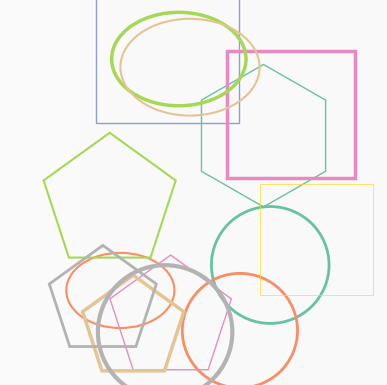[{"shape": "hexagon", "thickness": 1, "radius": 0.92, "center": [0.68, 0.648]}, {"shape": "circle", "thickness": 2, "radius": 0.76, "center": [0.697, 0.312]}, {"shape": "circle", "thickness": 2, "radius": 0.74, "center": [0.619, 0.141]}, {"shape": "oval", "thickness": 1.5, "radius": 0.7, "center": [0.311, 0.246]}, {"shape": "square", "thickness": 1, "radius": 0.92, "center": [0.431, 0.865]}, {"shape": "pentagon", "thickness": 1, "radius": 0.82, "center": [0.44, 0.173]}, {"shape": "square", "thickness": 2.5, "radius": 0.82, "center": [0.751, 0.703]}, {"shape": "pentagon", "thickness": 1.5, "radius": 0.9, "center": [0.283, 0.476]}, {"shape": "oval", "thickness": 2.5, "radius": 0.87, "center": [0.461, 0.847]}, {"shape": "square", "thickness": 0.5, "radius": 0.72, "center": [0.817, 0.378]}, {"shape": "pentagon", "thickness": 2.5, "radius": 0.69, "center": [0.344, 0.148]}, {"shape": "oval", "thickness": 1.5, "radius": 0.9, "center": [0.49, 0.826]}, {"shape": "circle", "thickness": 3, "radius": 0.87, "center": [0.426, 0.138]}, {"shape": "pentagon", "thickness": 2, "radius": 0.73, "center": [0.265, 0.217]}]